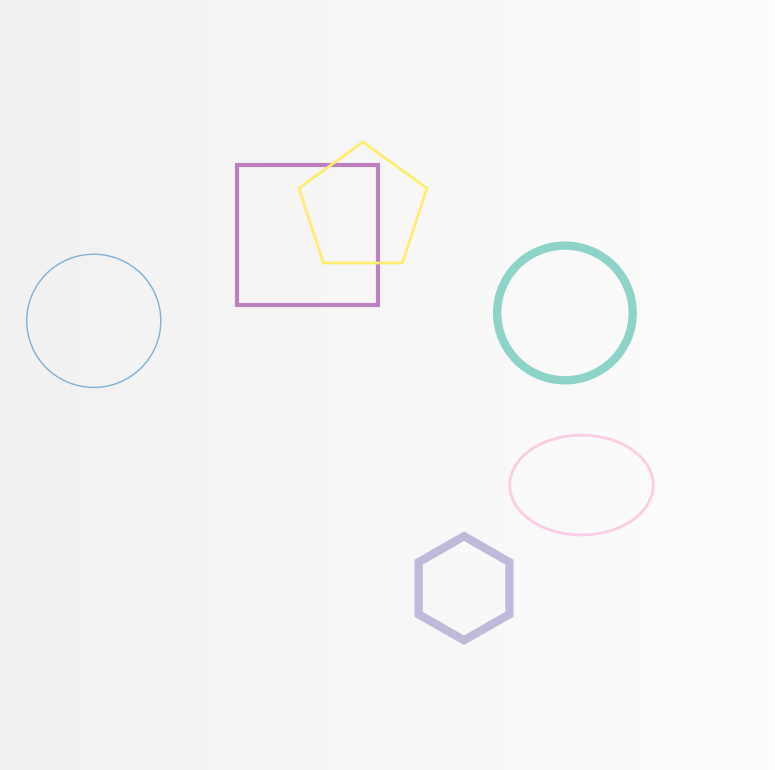[{"shape": "circle", "thickness": 3, "radius": 0.44, "center": [0.729, 0.594]}, {"shape": "hexagon", "thickness": 3, "radius": 0.34, "center": [0.599, 0.236]}, {"shape": "circle", "thickness": 0.5, "radius": 0.43, "center": [0.121, 0.583]}, {"shape": "oval", "thickness": 1, "radius": 0.46, "center": [0.75, 0.37]}, {"shape": "square", "thickness": 1.5, "radius": 0.45, "center": [0.397, 0.694]}, {"shape": "pentagon", "thickness": 1, "radius": 0.43, "center": [0.468, 0.729]}]